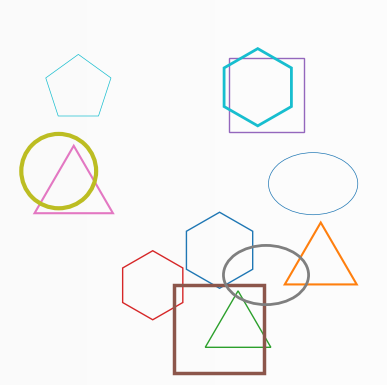[{"shape": "hexagon", "thickness": 1, "radius": 0.49, "center": [0.567, 0.35]}, {"shape": "oval", "thickness": 0.5, "radius": 0.58, "center": [0.808, 0.523]}, {"shape": "triangle", "thickness": 1.5, "radius": 0.54, "center": [0.828, 0.315]}, {"shape": "triangle", "thickness": 1, "radius": 0.49, "center": [0.614, 0.147]}, {"shape": "hexagon", "thickness": 1, "radius": 0.45, "center": [0.394, 0.259]}, {"shape": "square", "thickness": 1, "radius": 0.48, "center": [0.687, 0.753]}, {"shape": "square", "thickness": 2.5, "radius": 0.58, "center": [0.565, 0.145]}, {"shape": "triangle", "thickness": 1.5, "radius": 0.58, "center": [0.19, 0.505]}, {"shape": "oval", "thickness": 2, "radius": 0.55, "center": [0.687, 0.286]}, {"shape": "circle", "thickness": 3, "radius": 0.48, "center": [0.152, 0.556]}, {"shape": "pentagon", "thickness": 0.5, "radius": 0.44, "center": [0.202, 0.77]}, {"shape": "hexagon", "thickness": 2, "radius": 0.5, "center": [0.665, 0.773]}]